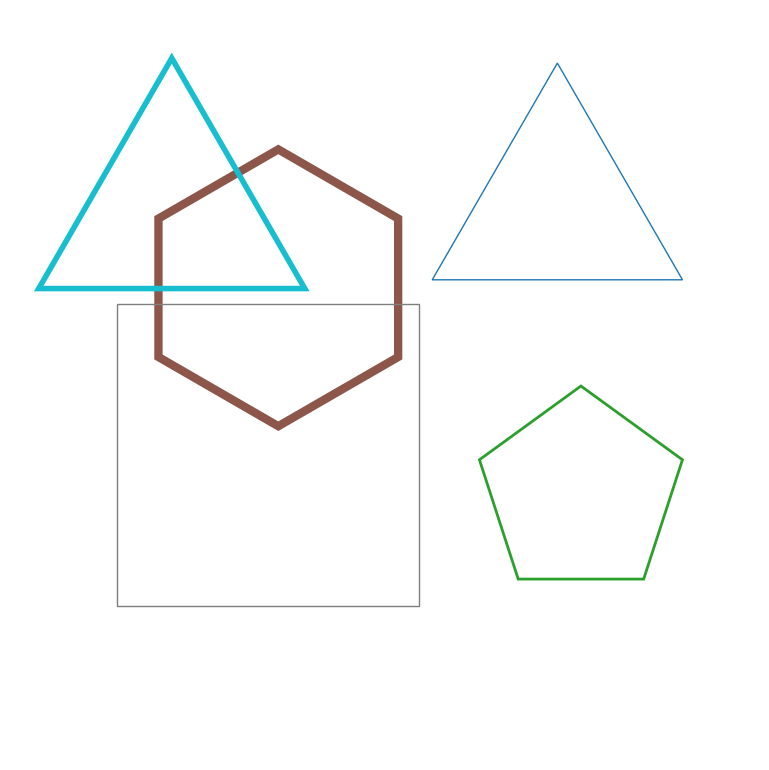[{"shape": "triangle", "thickness": 0.5, "radius": 0.94, "center": [0.724, 0.73]}, {"shape": "pentagon", "thickness": 1, "radius": 0.69, "center": [0.754, 0.36]}, {"shape": "hexagon", "thickness": 3, "radius": 0.9, "center": [0.361, 0.626]}, {"shape": "square", "thickness": 0.5, "radius": 0.98, "center": [0.348, 0.409]}, {"shape": "triangle", "thickness": 2, "radius": 1.0, "center": [0.223, 0.725]}]